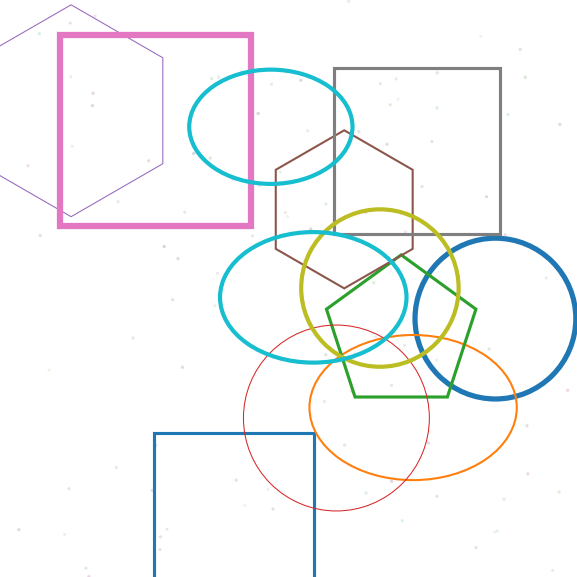[{"shape": "circle", "thickness": 2.5, "radius": 0.7, "center": [0.858, 0.447]}, {"shape": "square", "thickness": 1.5, "radius": 0.69, "center": [0.406, 0.11]}, {"shape": "oval", "thickness": 1, "radius": 0.9, "center": [0.715, 0.293]}, {"shape": "pentagon", "thickness": 1.5, "radius": 0.68, "center": [0.695, 0.422]}, {"shape": "circle", "thickness": 0.5, "radius": 0.8, "center": [0.583, 0.275]}, {"shape": "hexagon", "thickness": 0.5, "radius": 0.92, "center": [0.123, 0.807]}, {"shape": "hexagon", "thickness": 1, "radius": 0.68, "center": [0.596, 0.637]}, {"shape": "square", "thickness": 3, "radius": 0.83, "center": [0.27, 0.774]}, {"shape": "square", "thickness": 1.5, "radius": 0.72, "center": [0.722, 0.737]}, {"shape": "circle", "thickness": 2, "radius": 0.68, "center": [0.658, 0.5]}, {"shape": "oval", "thickness": 2, "radius": 0.81, "center": [0.542, 0.484]}, {"shape": "oval", "thickness": 2, "radius": 0.71, "center": [0.469, 0.78]}]